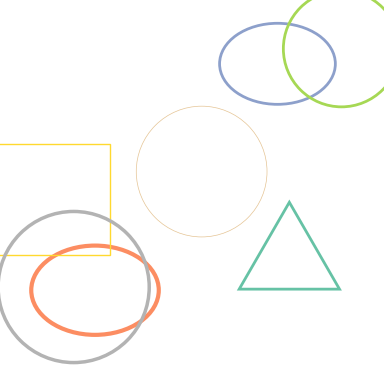[{"shape": "triangle", "thickness": 2, "radius": 0.75, "center": [0.752, 0.324]}, {"shape": "oval", "thickness": 3, "radius": 0.83, "center": [0.247, 0.246]}, {"shape": "oval", "thickness": 2, "radius": 0.75, "center": [0.721, 0.834]}, {"shape": "circle", "thickness": 2, "radius": 0.76, "center": [0.887, 0.873]}, {"shape": "square", "thickness": 1, "radius": 0.72, "center": [0.141, 0.481]}, {"shape": "circle", "thickness": 0.5, "radius": 0.85, "center": [0.524, 0.554]}, {"shape": "circle", "thickness": 2.5, "radius": 0.98, "center": [0.191, 0.254]}]